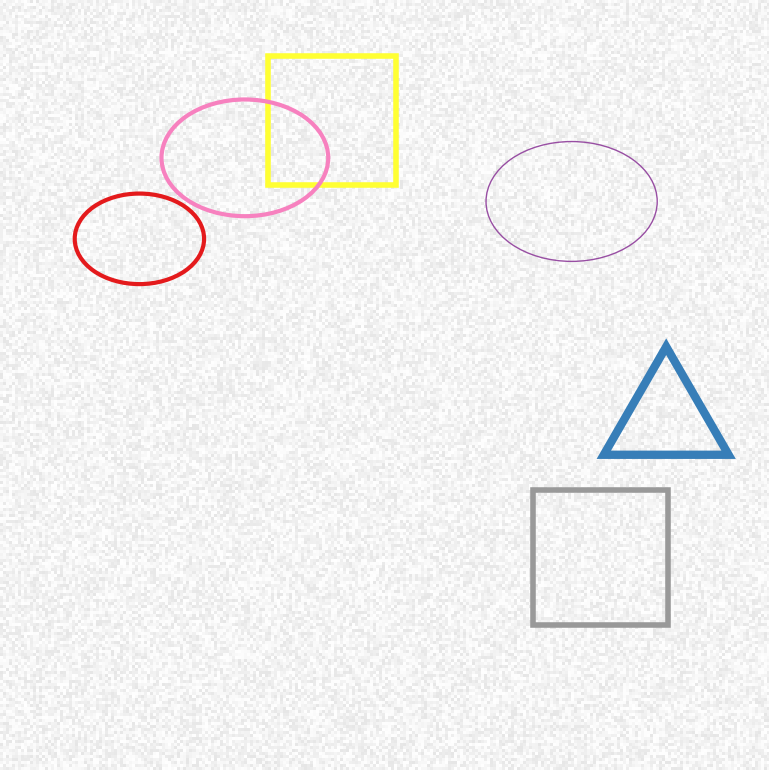[{"shape": "oval", "thickness": 1.5, "radius": 0.42, "center": [0.181, 0.69]}, {"shape": "triangle", "thickness": 3, "radius": 0.47, "center": [0.865, 0.456]}, {"shape": "oval", "thickness": 0.5, "radius": 0.56, "center": [0.742, 0.738]}, {"shape": "square", "thickness": 2, "radius": 0.42, "center": [0.431, 0.843]}, {"shape": "oval", "thickness": 1.5, "radius": 0.54, "center": [0.318, 0.795]}, {"shape": "square", "thickness": 2, "radius": 0.44, "center": [0.78, 0.276]}]